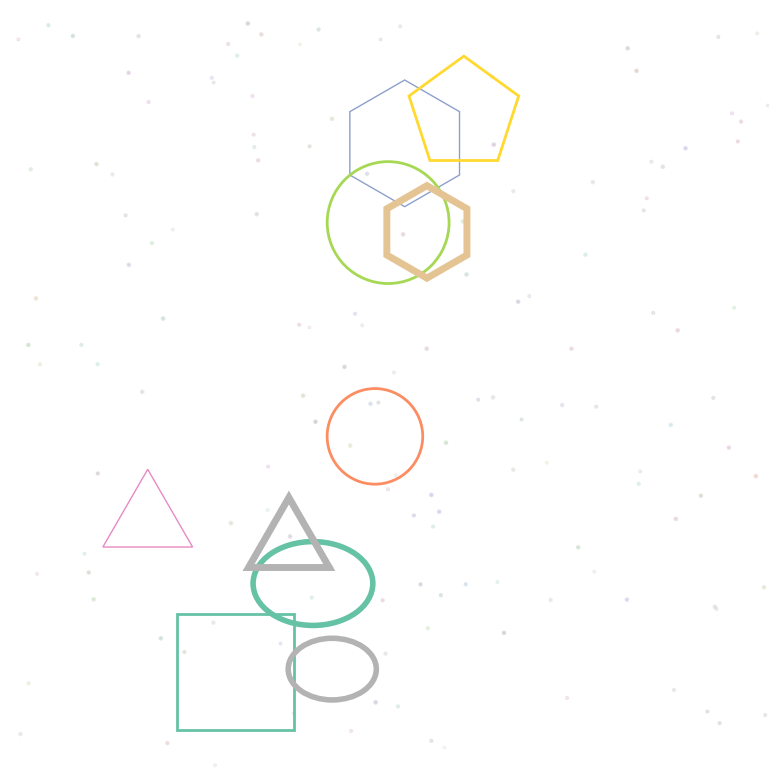[{"shape": "square", "thickness": 1, "radius": 0.38, "center": [0.306, 0.127]}, {"shape": "oval", "thickness": 2, "radius": 0.39, "center": [0.406, 0.242]}, {"shape": "circle", "thickness": 1, "radius": 0.31, "center": [0.487, 0.433]}, {"shape": "hexagon", "thickness": 0.5, "radius": 0.41, "center": [0.526, 0.814]}, {"shape": "triangle", "thickness": 0.5, "radius": 0.34, "center": [0.192, 0.323]}, {"shape": "circle", "thickness": 1, "radius": 0.4, "center": [0.504, 0.711]}, {"shape": "pentagon", "thickness": 1, "radius": 0.37, "center": [0.602, 0.852]}, {"shape": "hexagon", "thickness": 2.5, "radius": 0.3, "center": [0.554, 0.699]}, {"shape": "oval", "thickness": 2, "radius": 0.29, "center": [0.431, 0.131]}, {"shape": "triangle", "thickness": 2.5, "radius": 0.3, "center": [0.375, 0.293]}]